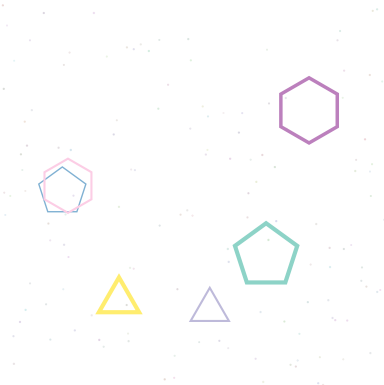[{"shape": "pentagon", "thickness": 3, "radius": 0.43, "center": [0.691, 0.335]}, {"shape": "triangle", "thickness": 1.5, "radius": 0.29, "center": [0.545, 0.195]}, {"shape": "pentagon", "thickness": 1, "radius": 0.32, "center": [0.162, 0.502]}, {"shape": "hexagon", "thickness": 1.5, "radius": 0.35, "center": [0.177, 0.518]}, {"shape": "hexagon", "thickness": 2.5, "radius": 0.42, "center": [0.803, 0.713]}, {"shape": "triangle", "thickness": 3, "radius": 0.3, "center": [0.309, 0.219]}]